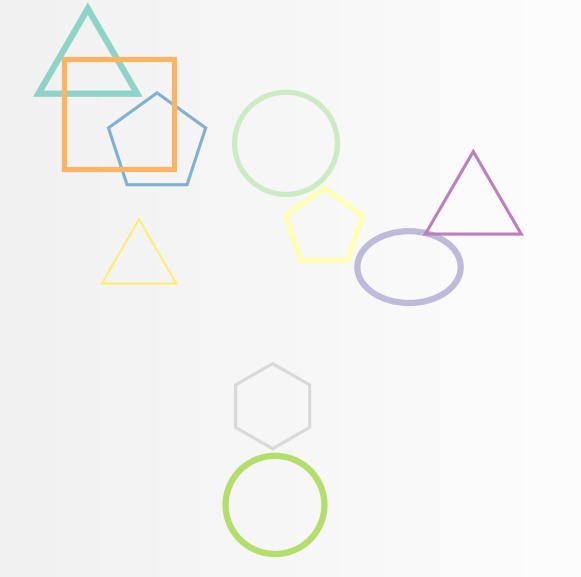[{"shape": "triangle", "thickness": 3, "radius": 0.49, "center": [0.151, 0.886]}, {"shape": "pentagon", "thickness": 2.5, "radius": 0.35, "center": [0.558, 0.604]}, {"shape": "oval", "thickness": 3, "radius": 0.44, "center": [0.704, 0.537]}, {"shape": "pentagon", "thickness": 1.5, "radius": 0.44, "center": [0.27, 0.75]}, {"shape": "square", "thickness": 2.5, "radius": 0.47, "center": [0.204, 0.802]}, {"shape": "circle", "thickness": 3, "radius": 0.43, "center": [0.473, 0.125]}, {"shape": "hexagon", "thickness": 1.5, "radius": 0.37, "center": [0.469, 0.296]}, {"shape": "triangle", "thickness": 1.5, "radius": 0.48, "center": [0.814, 0.641]}, {"shape": "circle", "thickness": 2.5, "radius": 0.44, "center": [0.492, 0.751]}, {"shape": "triangle", "thickness": 1, "radius": 0.37, "center": [0.239, 0.545]}]